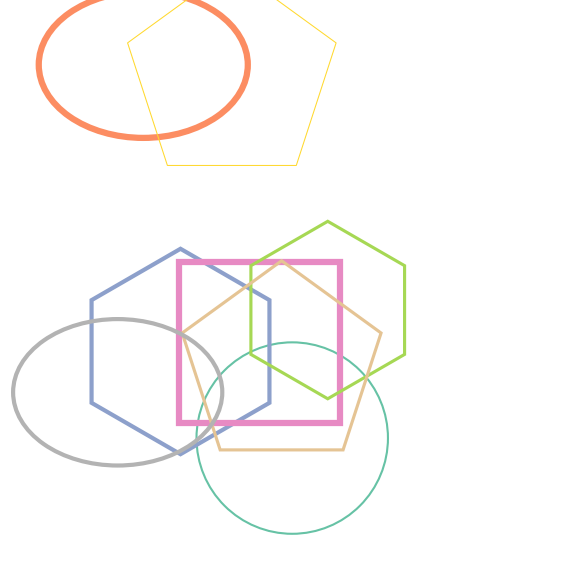[{"shape": "circle", "thickness": 1, "radius": 0.83, "center": [0.506, 0.241]}, {"shape": "oval", "thickness": 3, "radius": 0.9, "center": [0.248, 0.887]}, {"shape": "hexagon", "thickness": 2, "radius": 0.89, "center": [0.313, 0.391]}, {"shape": "square", "thickness": 3, "radius": 0.7, "center": [0.45, 0.406]}, {"shape": "hexagon", "thickness": 1.5, "radius": 0.77, "center": [0.568, 0.462]}, {"shape": "pentagon", "thickness": 0.5, "radius": 0.95, "center": [0.401, 0.866]}, {"shape": "pentagon", "thickness": 1.5, "radius": 0.91, "center": [0.488, 0.367]}, {"shape": "oval", "thickness": 2, "radius": 0.91, "center": [0.204, 0.32]}]